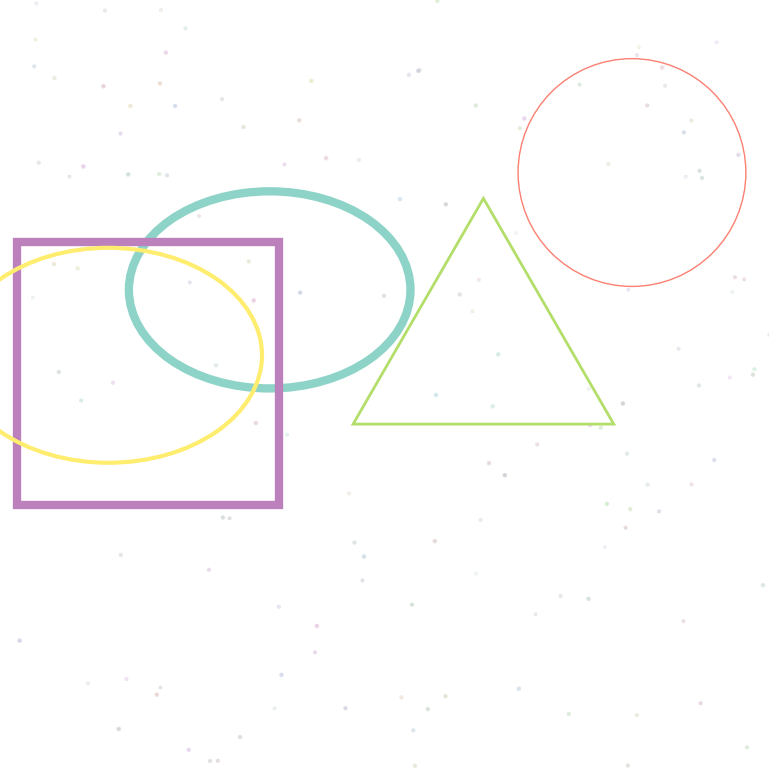[{"shape": "oval", "thickness": 3, "radius": 0.91, "center": [0.35, 0.624]}, {"shape": "circle", "thickness": 0.5, "radius": 0.74, "center": [0.821, 0.776]}, {"shape": "triangle", "thickness": 1, "radius": 0.98, "center": [0.628, 0.547]}, {"shape": "square", "thickness": 3, "radius": 0.85, "center": [0.192, 0.515]}, {"shape": "oval", "thickness": 1.5, "radius": 1.0, "center": [0.141, 0.539]}]